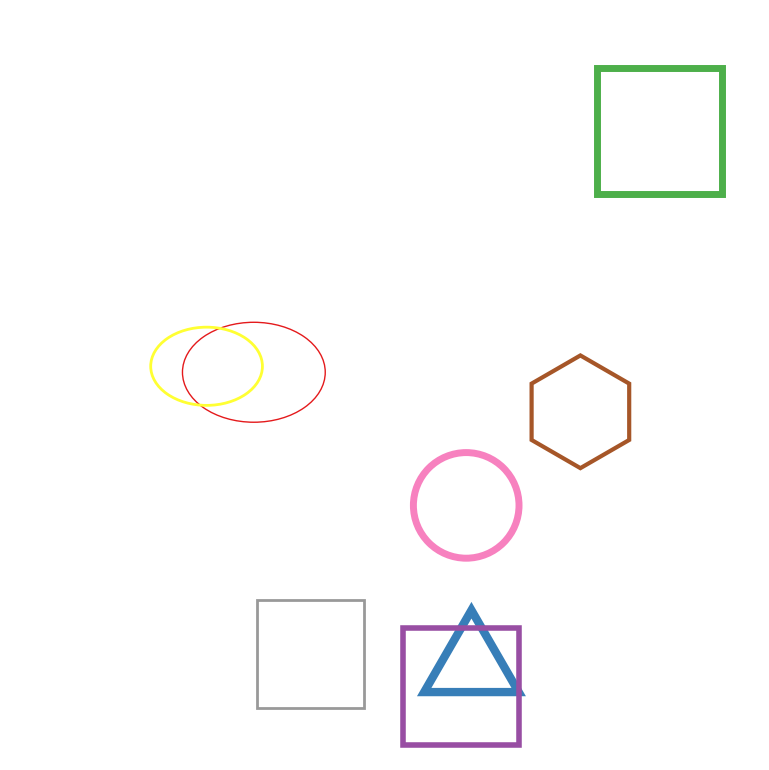[{"shape": "oval", "thickness": 0.5, "radius": 0.46, "center": [0.33, 0.517]}, {"shape": "triangle", "thickness": 3, "radius": 0.35, "center": [0.612, 0.137]}, {"shape": "square", "thickness": 2.5, "radius": 0.41, "center": [0.856, 0.83]}, {"shape": "square", "thickness": 2, "radius": 0.38, "center": [0.599, 0.108]}, {"shape": "oval", "thickness": 1, "radius": 0.36, "center": [0.268, 0.524]}, {"shape": "hexagon", "thickness": 1.5, "radius": 0.37, "center": [0.754, 0.465]}, {"shape": "circle", "thickness": 2.5, "radius": 0.34, "center": [0.605, 0.344]}, {"shape": "square", "thickness": 1, "radius": 0.35, "center": [0.403, 0.151]}]